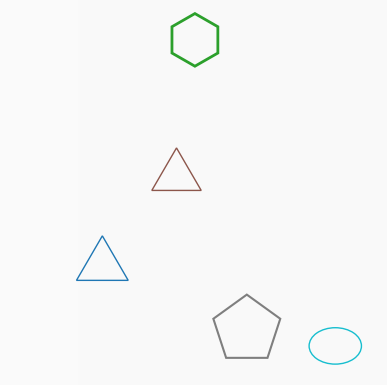[{"shape": "triangle", "thickness": 1, "radius": 0.39, "center": [0.264, 0.31]}, {"shape": "hexagon", "thickness": 2, "radius": 0.34, "center": [0.503, 0.896]}, {"shape": "triangle", "thickness": 1, "radius": 0.37, "center": [0.456, 0.542]}, {"shape": "pentagon", "thickness": 1.5, "radius": 0.45, "center": [0.637, 0.144]}, {"shape": "oval", "thickness": 1, "radius": 0.34, "center": [0.865, 0.102]}]